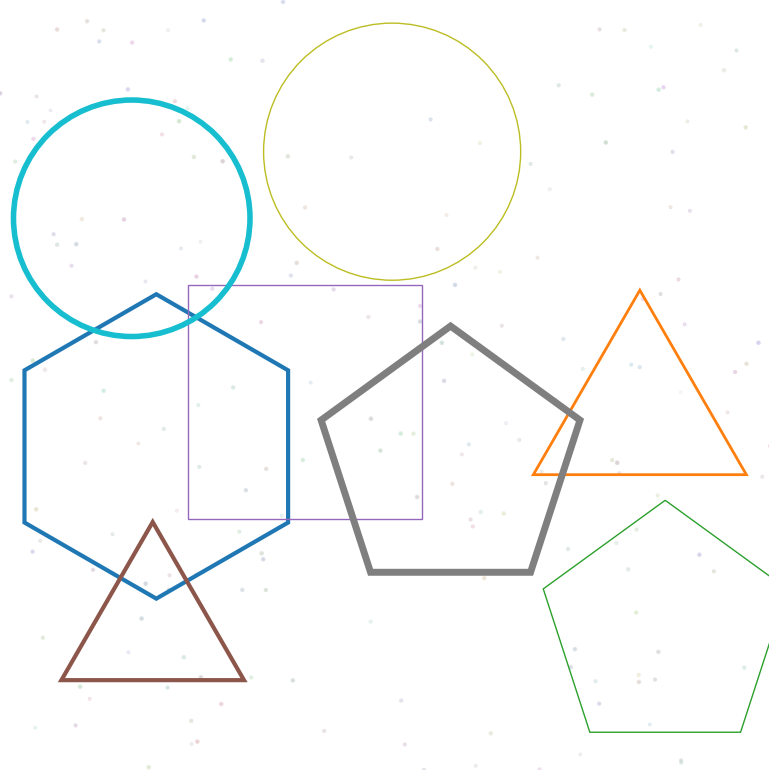[{"shape": "hexagon", "thickness": 1.5, "radius": 0.99, "center": [0.203, 0.42]}, {"shape": "triangle", "thickness": 1, "radius": 0.8, "center": [0.831, 0.463]}, {"shape": "pentagon", "thickness": 0.5, "radius": 0.83, "center": [0.864, 0.184]}, {"shape": "square", "thickness": 0.5, "radius": 0.76, "center": [0.396, 0.478]}, {"shape": "triangle", "thickness": 1.5, "radius": 0.68, "center": [0.198, 0.185]}, {"shape": "pentagon", "thickness": 2.5, "radius": 0.88, "center": [0.585, 0.4]}, {"shape": "circle", "thickness": 0.5, "radius": 0.83, "center": [0.509, 0.803]}, {"shape": "circle", "thickness": 2, "radius": 0.77, "center": [0.171, 0.717]}]